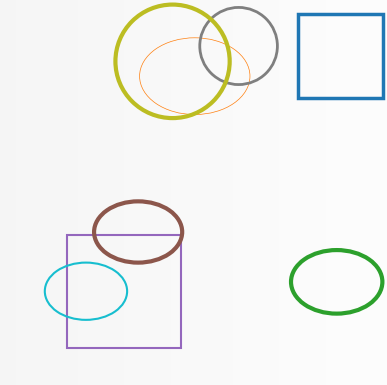[{"shape": "square", "thickness": 2.5, "radius": 0.55, "center": [0.878, 0.853]}, {"shape": "oval", "thickness": 0.5, "radius": 0.71, "center": [0.503, 0.802]}, {"shape": "oval", "thickness": 3, "radius": 0.59, "center": [0.869, 0.268]}, {"shape": "square", "thickness": 1.5, "radius": 0.73, "center": [0.32, 0.244]}, {"shape": "oval", "thickness": 3, "radius": 0.57, "center": [0.356, 0.397]}, {"shape": "circle", "thickness": 2, "radius": 0.5, "center": [0.616, 0.881]}, {"shape": "circle", "thickness": 3, "radius": 0.74, "center": [0.445, 0.841]}, {"shape": "oval", "thickness": 1.5, "radius": 0.53, "center": [0.222, 0.244]}]